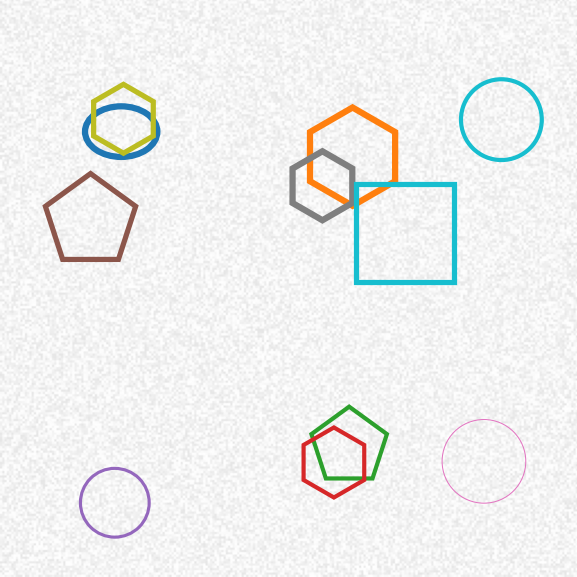[{"shape": "oval", "thickness": 3, "radius": 0.31, "center": [0.21, 0.771]}, {"shape": "hexagon", "thickness": 3, "radius": 0.43, "center": [0.611, 0.728]}, {"shape": "pentagon", "thickness": 2, "radius": 0.34, "center": [0.605, 0.226]}, {"shape": "hexagon", "thickness": 2, "radius": 0.3, "center": [0.578, 0.198]}, {"shape": "circle", "thickness": 1.5, "radius": 0.3, "center": [0.199, 0.129]}, {"shape": "pentagon", "thickness": 2.5, "radius": 0.41, "center": [0.157, 0.616]}, {"shape": "circle", "thickness": 0.5, "radius": 0.36, "center": [0.838, 0.2]}, {"shape": "hexagon", "thickness": 3, "radius": 0.3, "center": [0.558, 0.677]}, {"shape": "hexagon", "thickness": 2.5, "radius": 0.3, "center": [0.214, 0.793]}, {"shape": "square", "thickness": 2.5, "radius": 0.42, "center": [0.702, 0.596]}, {"shape": "circle", "thickness": 2, "radius": 0.35, "center": [0.868, 0.792]}]